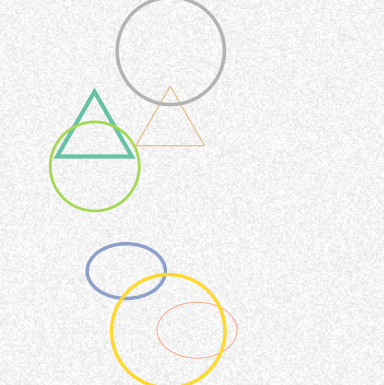[{"shape": "triangle", "thickness": 3, "radius": 0.56, "center": [0.245, 0.65]}, {"shape": "oval", "thickness": 0.5, "radius": 0.52, "center": [0.512, 0.142]}, {"shape": "oval", "thickness": 2.5, "radius": 0.51, "center": [0.328, 0.296]}, {"shape": "circle", "thickness": 2, "radius": 0.58, "center": [0.246, 0.568]}, {"shape": "circle", "thickness": 2.5, "radius": 0.74, "center": [0.437, 0.14]}, {"shape": "triangle", "thickness": 1, "radius": 0.51, "center": [0.442, 0.673]}, {"shape": "circle", "thickness": 2.5, "radius": 0.7, "center": [0.444, 0.868]}]